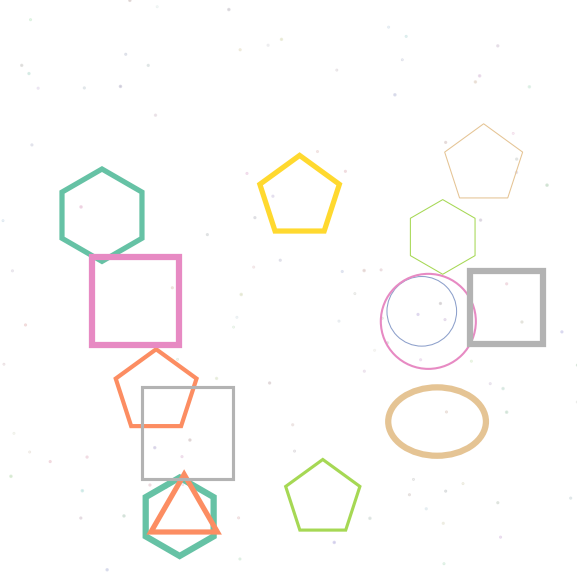[{"shape": "hexagon", "thickness": 3, "radius": 0.34, "center": [0.311, 0.104]}, {"shape": "hexagon", "thickness": 2.5, "radius": 0.4, "center": [0.177, 0.627]}, {"shape": "triangle", "thickness": 2.5, "radius": 0.33, "center": [0.319, 0.111]}, {"shape": "pentagon", "thickness": 2, "radius": 0.37, "center": [0.27, 0.321]}, {"shape": "circle", "thickness": 0.5, "radius": 0.3, "center": [0.73, 0.46]}, {"shape": "square", "thickness": 3, "radius": 0.38, "center": [0.235, 0.478]}, {"shape": "circle", "thickness": 1, "radius": 0.41, "center": [0.742, 0.443]}, {"shape": "pentagon", "thickness": 1.5, "radius": 0.34, "center": [0.559, 0.136]}, {"shape": "hexagon", "thickness": 0.5, "radius": 0.32, "center": [0.767, 0.589]}, {"shape": "pentagon", "thickness": 2.5, "radius": 0.36, "center": [0.519, 0.658]}, {"shape": "pentagon", "thickness": 0.5, "radius": 0.35, "center": [0.837, 0.714]}, {"shape": "oval", "thickness": 3, "radius": 0.42, "center": [0.757, 0.269]}, {"shape": "square", "thickness": 3, "radius": 0.32, "center": [0.877, 0.466]}, {"shape": "square", "thickness": 1.5, "radius": 0.4, "center": [0.324, 0.25]}]